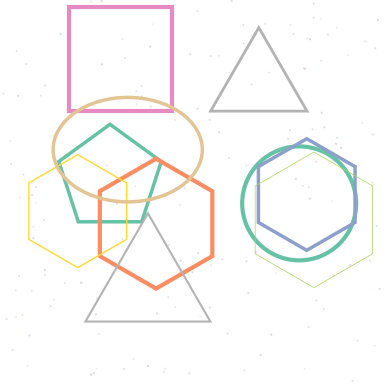[{"shape": "circle", "thickness": 3, "radius": 0.74, "center": [0.777, 0.472]}, {"shape": "pentagon", "thickness": 2.5, "radius": 0.7, "center": [0.286, 0.537]}, {"shape": "hexagon", "thickness": 3, "radius": 0.84, "center": [0.405, 0.419]}, {"shape": "hexagon", "thickness": 2.5, "radius": 0.72, "center": [0.797, 0.495]}, {"shape": "square", "thickness": 3, "radius": 0.67, "center": [0.312, 0.847]}, {"shape": "hexagon", "thickness": 0.5, "radius": 0.88, "center": [0.815, 0.429]}, {"shape": "hexagon", "thickness": 1, "radius": 0.73, "center": [0.202, 0.452]}, {"shape": "oval", "thickness": 2.5, "radius": 0.97, "center": [0.332, 0.611]}, {"shape": "triangle", "thickness": 1.5, "radius": 0.94, "center": [0.384, 0.259]}, {"shape": "triangle", "thickness": 2, "radius": 0.72, "center": [0.672, 0.784]}]